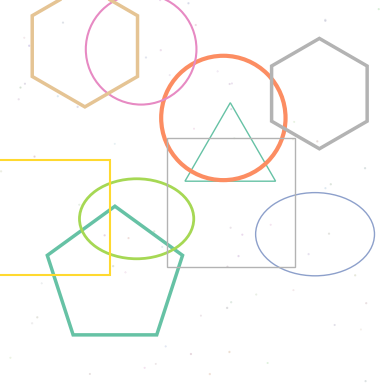[{"shape": "triangle", "thickness": 1, "radius": 0.68, "center": [0.598, 0.597]}, {"shape": "pentagon", "thickness": 2.5, "radius": 0.92, "center": [0.298, 0.28]}, {"shape": "circle", "thickness": 3, "radius": 0.81, "center": [0.58, 0.694]}, {"shape": "oval", "thickness": 1, "radius": 0.77, "center": [0.818, 0.392]}, {"shape": "circle", "thickness": 1.5, "radius": 0.72, "center": [0.367, 0.872]}, {"shape": "oval", "thickness": 2, "radius": 0.74, "center": [0.355, 0.432]}, {"shape": "square", "thickness": 1.5, "radius": 0.75, "center": [0.136, 0.435]}, {"shape": "hexagon", "thickness": 2.5, "radius": 0.79, "center": [0.22, 0.88]}, {"shape": "hexagon", "thickness": 2.5, "radius": 0.72, "center": [0.83, 0.757]}, {"shape": "square", "thickness": 1, "radius": 0.83, "center": [0.6, 0.474]}]